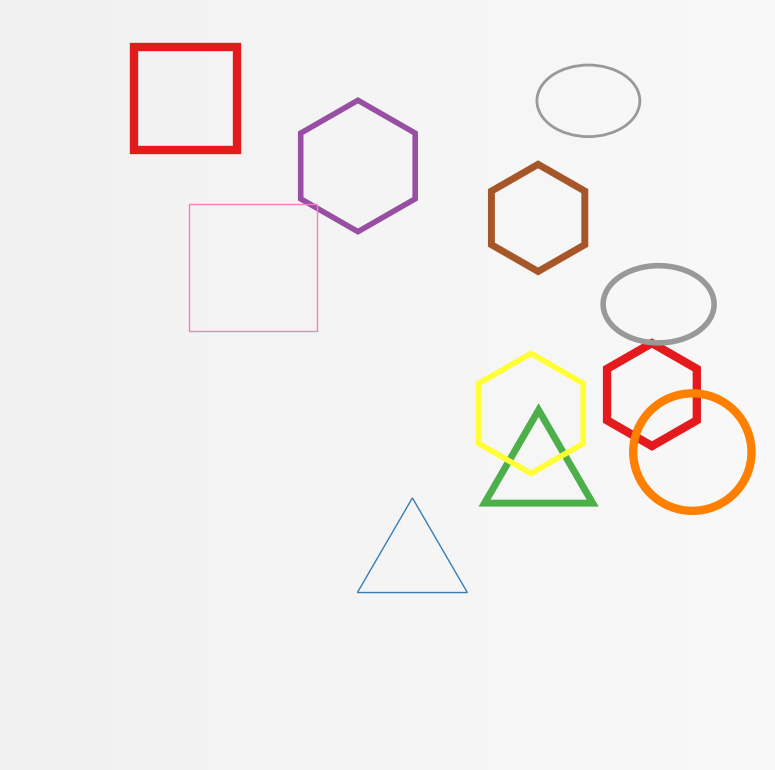[{"shape": "square", "thickness": 3, "radius": 0.33, "center": [0.239, 0.872]}, {"shape": "hexagon", "thickness": 3, "radius": 0.33, "center": [0.841, 0.488]}, {"shape": "triangle", "thickness": 0.5, "radius": 0.41, "center": [0.532, 0.271]}, {"shape": "triangle", "thickness": 2.5, "radius": 0.4, "center": [0.695, 0.387]}, {"shape": "hexagon", "thickness": 2, "radius": 0.43, "center": [0.462, 0.784]}, {"shape": "circle", "thickness": 3, "radius": 0.38, "center": [0.893, 0.413]}, {"shape": "hexagon", "thickness": 2, "radius": 0.39, "center": [0.685, 0.463]}, {"shape": "hexagon", "thickness": 2.5, "radius": 0.35, "center": [0.694, 0.717]}, {"shape": "square", "thickness": 0.5, "radius": 0.41, "center": [0.327, 0.652]}, {"shape": "oval", "thickness": 2, "radius": 0.36, "center": [0.85, 0.605]}, {"shape": "oval", "thickness": 1, "radius": 0.33, "center": [0.759, 0.869]}]